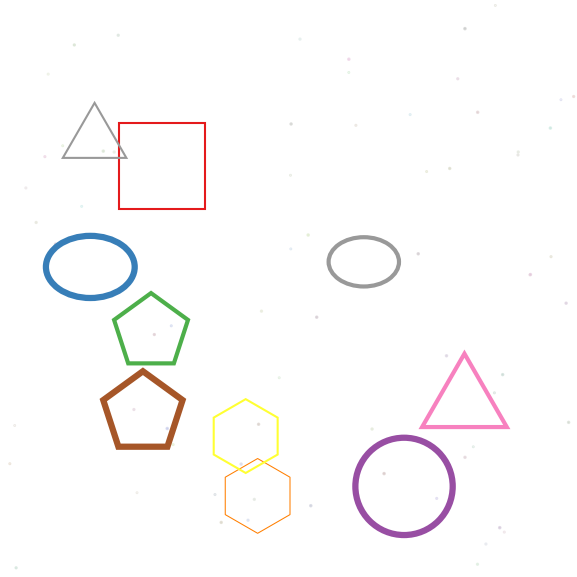[{"shape": "square", "thickness": 1, "radius": 0.37, "center": [0.281, 0.712]}, {"shape": "oval", "thickness": 3, "radius": 0.38, "center": [0.156, 0.537]}, {"shape": "pentagon", "thickness": 2, "radius": 0.34, "center": [0.262, 0.424]}, {"shape": "circle", "thickness": 3, "radius": 0.42, "center": [0.7, 0.157]}, {"shape": "hexagon", "thickness": 0.5, "radius": 0.32, "center": [0.446, 0.14]}, {"shape": "hexagon", "thickness": 1, "radius": 0.32, "center": [0.425, 0.244]}, {"shape": "pentagon", "thickness": 3, "radius": 0.36, "center": [0.247, 0.284]}, {"shape": "triangle", "thickness": 2, "radius": 0.42, "center": [0.804, 0.302]}, {"shape": "oval", "thickness": 2, "radius": 0.3, "center": [0.63, 0.546]}, {"shape": "triangle", "thickness": 1, "radius": 0.32, "center": [0.164, 0.757]}]